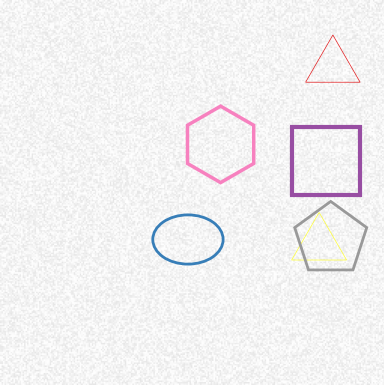[{"shape": "triangle", "thickness": 0.5, "radius": 0.41, "center": [0.865, 0.827]}, {"shape": "oval", "thickness": 2, "radius": 0.46, "center": [0.488, 0.378]}, {"shape": "square", "thickness": 3, "radius": 0.44, "center": [0.847, 0.583]}, {"shape": "triangle", "thickness": 0.5, "radius": 0.41, "center": [0.829, 0.366]}, {"shape": "hexagon", "thickness": 2.5, "radius": 0.5, "center": [0.573, 0.625]}, {"shape": "pentagon", "thickness": 2, "radius": 0.49, "center": [0.859, 0.378]}]